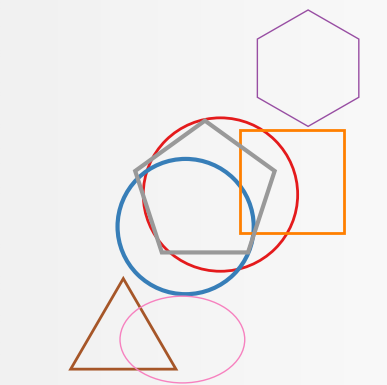[{"shape": "circle", "thickness": 2, "radius": 1.0, "center": [0.569, 0.495]}, {"shape": "circle", "thickness": 3, "radius": 0.88, "center": [0.479, 0.412]}, {"shape": "hexagon", "thickness": 1, "radius": 0.76, "center": [0.795, 0.823]}, {"shape": "square", "thickness": 2, "radius": 0.67, "center": [0.754, 0.529]}, {"shape": "triangle", "thickness": 2, "radius": 0.78, "center": [0.318, 0.12]}, {"shape": "oval", "thickness": 1, "radius": 0.8, "center": [0.471, 0.118]}, {"shape": "pentagon", "thickness": 3, "radius": 0.95, "center": [0.529, 0.497]}]